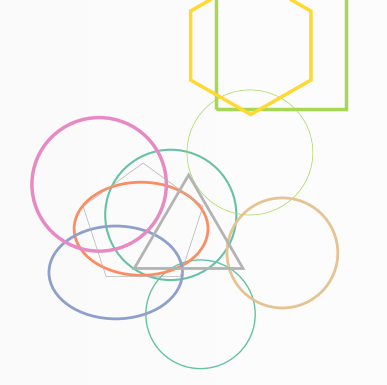[{"shape": "circle", "thickness": 1.5, "radius": 0.85, "center": [0.441, 0.442]}, {"shape": "circle", "thickness": 1, "radius": 0.71, "center": [0.517, 0.184]}, {"shape": "oval", "thickness": 2, "radius": 0.86, "center": [0.364, 0.406]}, {"shape": "oval", "thickness": 2, "radius": 0.86, "center": [0.299, 0.292]}, {"shape": "circle", "thickness": 2.5, "radius": 0.87, "center": [0.256, 0.521]}, {"shape": "square", "thickness": 2.5, "radius": 0.84, "center": [0.725, 0.885]}, {"shape": "circle", "thickness": 0.5, "radius": 0.81, "center": [0.645, 0.604]}, {"shape": "hexagon", "thickness": 2.5, "radius": 0.9, "center": [0.647, 0.882]}, {"shape": "circle", "thickness": 2, "radius": 0.71, "center": [0.729, 0.343]}, {"shape": "pentagon", "thickness": 0.5, "radius": 0.81, "center": [0.369, 0.414]}, {"shape": "triangle", "thickness": 2, "radius": 0.81, "center": [0.487, 0.384]}]